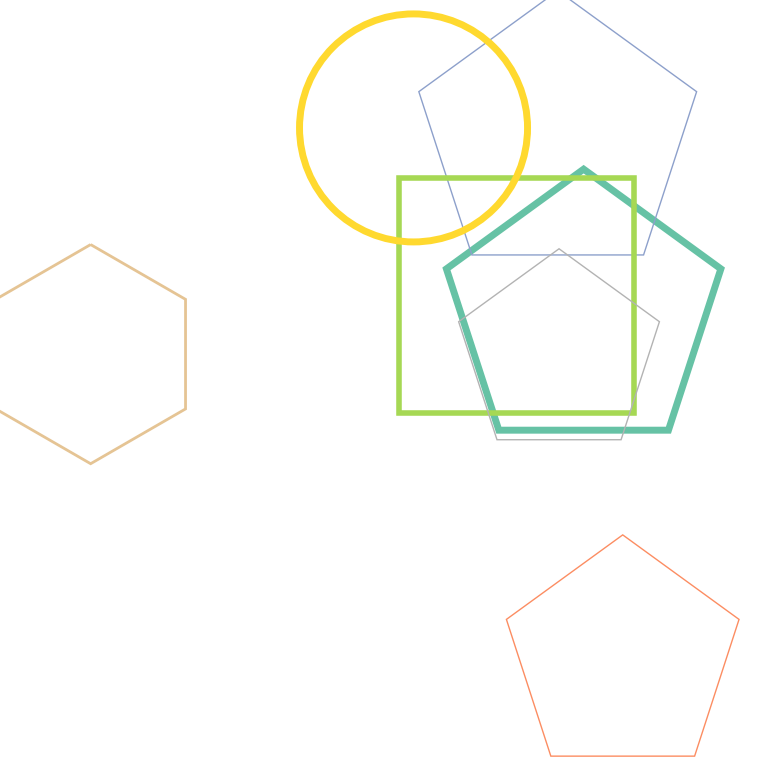[{"shape": "pentagon", "thickness": 2.5, "radius": 0.94, "center": [0.758, 0.593]}, {"shape": "pentagon", "thickness": 0.5, "radius": 0.79, "center": [0.809, 0.147]}, {"shape": "pentagon", "thickness": 0.5, "radius": 0.95, "center": [0.724, 0.822]}, {"shape": "square", "thickness": 2, "radius": 0.76, "center": [0.67, 0.616]}, {"shape": "circle", "thickness": 2.5, "radius": 0.74, "center": [0.537, 0.834]}, {"shape": "hexagon", "thickness": 1, "radius": 0.71, "center": [0.118, 0.54]}, {"shape": "pentagon", "thickness": 0.5, "radius": 0.69, "center": [0.726, 0.54]}]